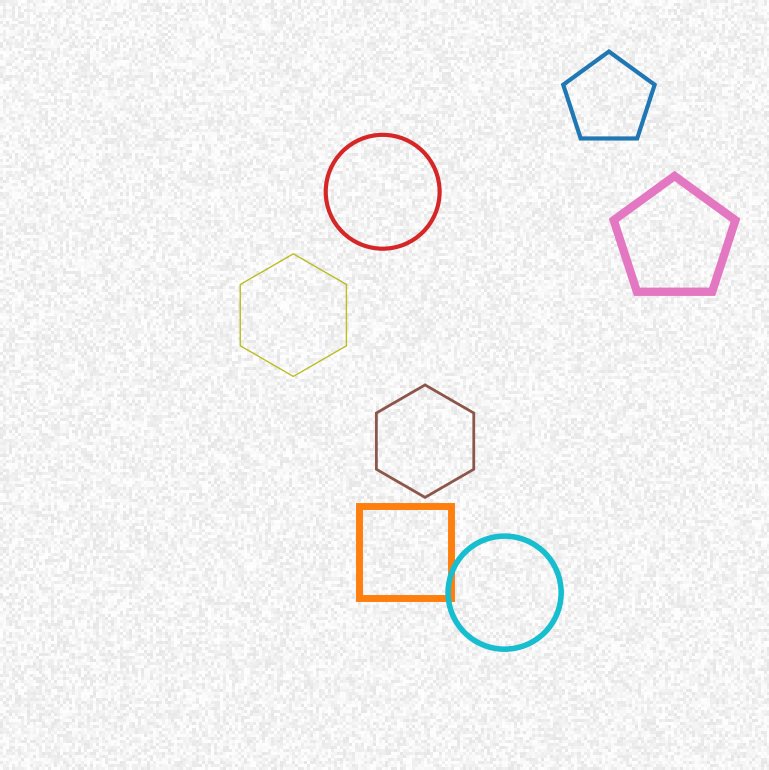[{"shape": "pentagon", "thickness": 1.5, "radius": 0.31, "center": [0.791, 0.871]}, {"shape": "square", "thickness": 2.5, "radius": 0.3, "center": [0.526, 0.284]}, {"shape": "circle", "thickness": 1.5, "radius": 0.37, "center": [0.497, 0.751]}, {"shape": "hexagon", "thickness": 1, "radius": 0.37, "center": [0.552, 0.427]}, {"shape": "pentagon", "thickness": 3, "radius": 0.42, "center": [0.876, 0.688]}, {"shape": "hexagon", "thickness": 0.5, "radius": 0.4, "center": [0.381, 0.591]}, {"shape": "circle", "thickness": 2, "radius": 0.37, "center": [0.655, 0.23]}]